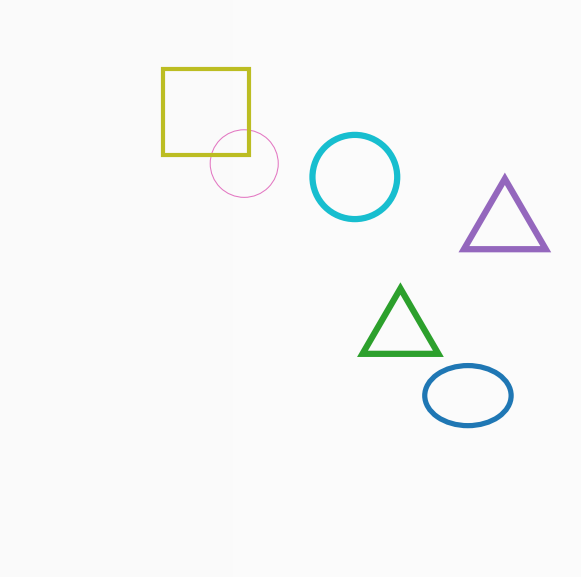[{"shape": "oval", "thickness": 2.5, "radius": 0.37, "center": [0.805, 0.314]}, {"shape": "triangle", "thickness": 3, "radius": 0.38, "center": [0.689, 0.424]}, {"shape": "triangle", "thickness": 3, "radius": 0.41, "center": [0.869, 0.608]}, {"shape": "circle", "thickness": 0.5, "radius": 0.29, "center": [0.42, 0.716]}, {"shape": "square", "thickness": 2, "radius": 0.37, "center": [0.355, 0.806]}, {"shape": "circle", "thickness": 3, "radius": 0.36, "center": [0.61, 0.693]}]